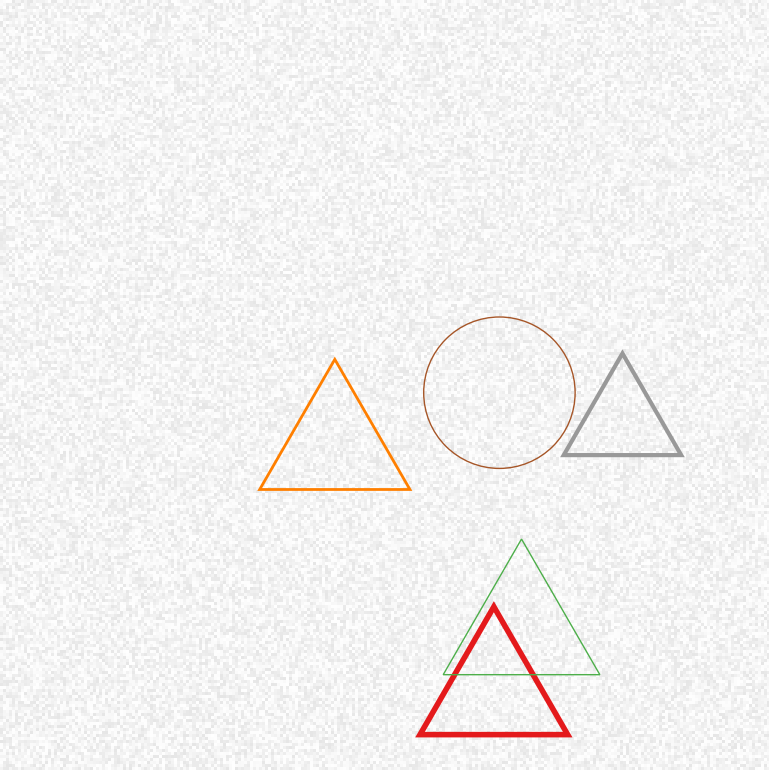[{"shape": "triangle", "thickness": 2, "radius": 0.55, "center": [0.641, 0.101]}, {"shape": "triangle", "thickness": 0.5, "radius": 0.59, "center": [0.677, 0.183]}, {"shape": "triangle", "thickness": 1, "radius": 0.56, "center": [0.435, 0.421]}, {"shape": "circle", "thickness": 0.5, "radius": 0.49, "center": [0.649, 0.49]}, {"shape": "triangle", "thickness": 1.5, "radius": 0.44, "center": [0.808, 0.453]}]